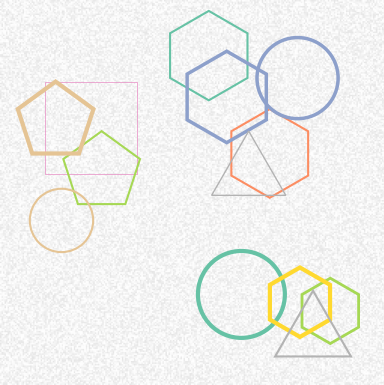[{"shape": "hexagon", "thickness": 1.5, "radius": 0.58, "center": [0.542, 0.856]}, {"shape": "circle", "thickness": 3, "radius": 0.56, "center": [0.627, 0.235]}, {"shape": "hexagon", "thickness": 1.5, "radius": 0.58, "center": [0.701, 0.602]}, {"shape": "circle", "thickness": 2.5, "radius": 0.53, "center": [0.773, 0.797]}, {"shape": "hexagon", "thickness": 2.5, "radius": 0.59, "center": [0.589, 0.748]}, {"shape": "square", "thickness": 0.5, "radius": 0.59, "center": [0.237, 0.667]}, {"shape": "hexagon", "thickness": 2, "radius": 0.42, "center": [0.858, 0.193]}, {"shape": "pentagon", "thickness": 1.5, "radius": 0.52, "center": [0.264, 0.555]}, {"shape": "hexagon", "thickness": 3, "radius": 0.45, "center": [0.779, 0.215]}, {"shape": "circle", "thickness": 1.5, "radius": 0.41, "center": [0.16, 0.427]}, {"shape": "pentagon", "thickness": 3, "radius": 0.52, "center": [0.144, 0.685]}, {"shape": "triangle", "thickness": 1.5, "radius": 0.57, "center": [0.813, 0.131]}, {"shape": "triangle", "thickness": 1, "radius": 0.56, "center": [0.646, 0.548]}]